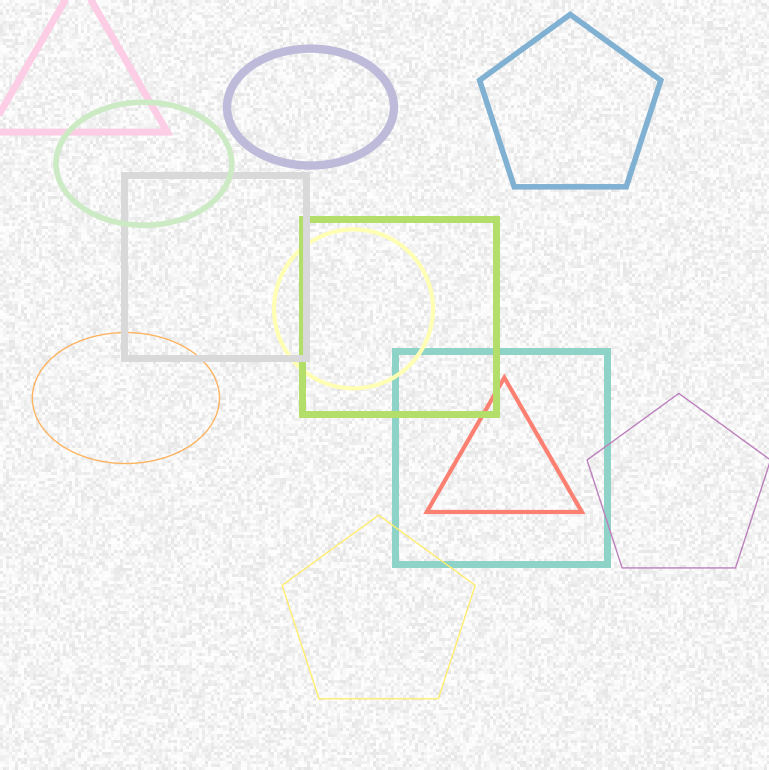[{"shape": "square", "thickness": 2.5, "radius": 0.69, "center": [0.651, 0.406]}, {"shape": "circle", "thickness": 1.5, "radius": 0.52, "center": [0.459, 0.599]}, {"shape": "oval", "thickness": 3, "radius": 0.54, "center": [0.403, 0.861]}, {"shape": "triangle", "thickness": 1.5, "radius": 0.58, "center": [0.655, 0.393]}, {"shape": "pentagon", "thickness": 2, "radius": 0.62, "center": [0.741, 0.857]}, {"shape": "oval", "thickness": 0.5, "radius": 0.61, "center": [0.164, 0.483]}, {"shape": "square", "thickness": 2.5, "radius": 0.63, "center": [0.518, 0.589]}, {"shape": "triangle", "thickness": 2.5, "radius": 0.67, "center": [0.101, 0.895]}, {"shape": "square", "thickness": 2.5, "radius": 0.59, "center": [0.279, 0.654]}, {"shape": "pentagon", "thickness": 0.5, "radius": 0.63, "center": [0.882, 0.364]}, {"shape": "oval", "thickness": 2, "radius": 0.57, "center": [0.187, 0.787]}, {"shape": "pentagon", "thickness": 0.5, "radius": 0.66, "center": [0.492, 0.199]}]